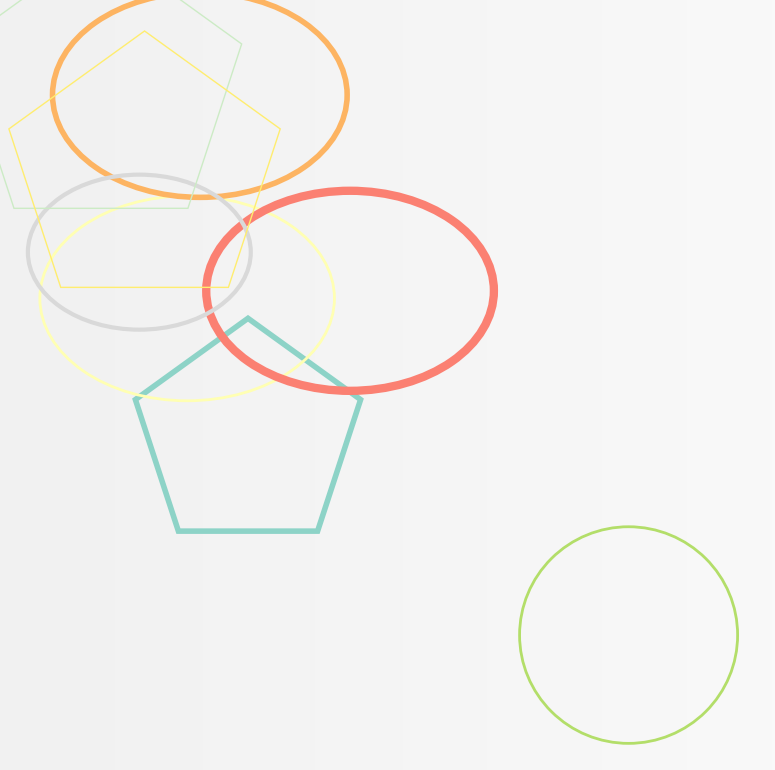[{"shape": "pentagon", "thickness": 2, "radius": 0.76, "center": [0.32, 0.434]}, {"shape": "oval", "thickness": 1, "radius": 0.95, "center": [0.241, 0.613]}, {"shape": "oval", "thickness": 3, "radius": 0.93, "center": [0.452, 0.622]}, {"shape": "oval", "thickness": 2, "radius": 0.95, "center": [0.258, 0.877]}, {"shape": "circle", "thickness": 1, "radius": 0.7, "center": [0.811, 0.175]}, {"shape": "oval", "thickness": 1.5, "radius": 0.72, "center": [0.18, 0.673]}, {"shape": "pentagon", "thickness": 0.5, "radius": 0.95, "center": [0.13, 0.884]}, {"shape": "pentagon", "thickness": 0.5, "radius": 0.92, "center": [0.187, 0.776]}]